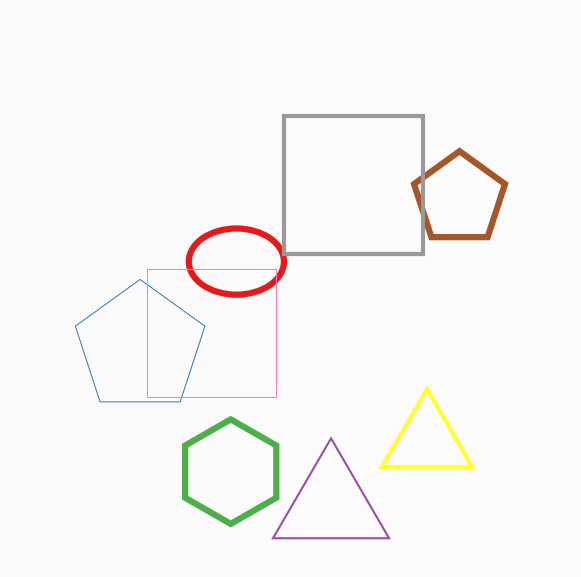[{"shape": "oval", "thickness": 3, "radius": 0.41, "center": [0.407, 0.546]}, {"shape": "pentagon", "thickness": 0.5, "radius": 0.59, "center": [0.241, 0.398]}, {"shape": "hexagon", "thickness": 3, "radius": 0.45, "center": [0.397, 0.182]}, {"shape": "triangle", "thickness": 1, "radius": 0.58, "center": [0.57, 0.125]}, {"shape": "triangle", "thickness": 2, "radius": 0.45, "center": [0.735, 0.235]}, {"shape": "pentagon", "thickness": 3, "radius": 0.41, "center": [0.791, 0.655]}, {"shape": "square", "thickness": 0.5, "radius": 0.56, "center": [0.364, 0.422]}, {"shape": "square", "thickness": 2, "radius": 0.6, "center": [0.607, 0.679]}]